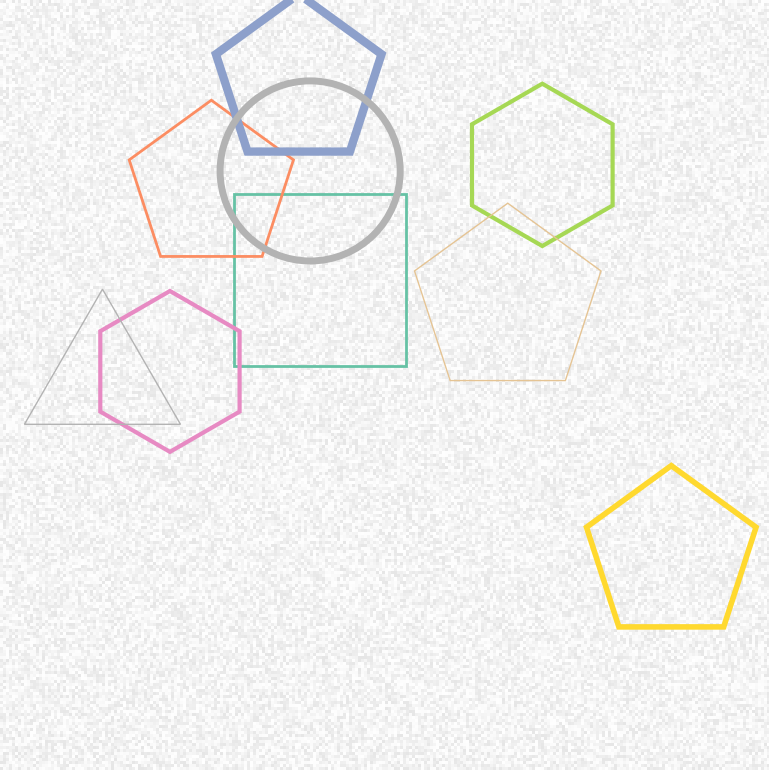[{"shape": "square", "thickness": 1, "radius": 0.56, "center": [0.416, 0.636]}, {"shape": "pentagon", "thickness": 1, "radius": 0.56, "center": [0.274, 0.758]}, {"shape": "pentagon", "thickness": 3, "radius": 0.57, "center": [0.388, 0.895]}, {"shape": "hexagon", "thickness": 1.5, "radius": 0.52, "center": [0.221, 0.518]}, {"shape": "hexagon", "thickness": 1.5, "radius": 0.53, "center": [0.704, 0.786]}, {"shape": "pentagon", "thickness": 2, "radius": 0.58, "center": [0.872, 0.279]}, {"shape": "pentagon", "thickness": 0.5, "radius": 0.64, "center": [0.659, 0.609]}, {"shape": "triangle", "thickness": 0.5, "radius": 0.59, "center": [0.133, 0.507]}, {"shape": "circle", "thickness": 2.5, "radius": 0.58, "center": [0.403, 0.778]}]